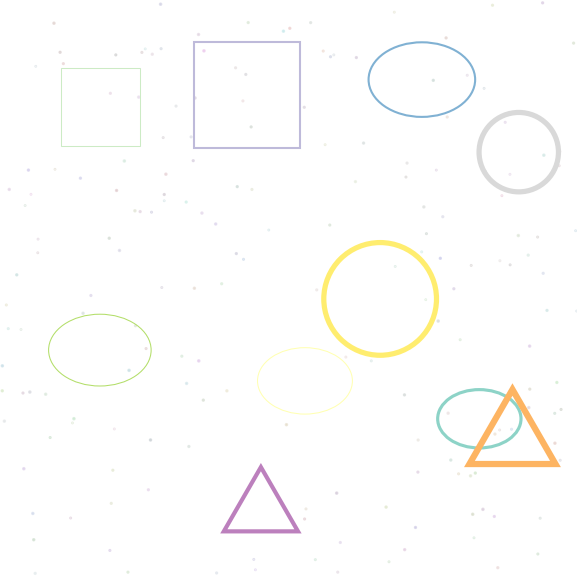[{"shape": "oval", "thickness": 1.5, "radius": 0.36, "center": [0.83, 0.274]}, {"shape": "oval", "thickness": 0.5, "radius": 0.41, "center": [0.528, 0.34]}, {"shape": "square", "thickness": 1, "radius": 0.46, "center": [0.428, 0.835]}, {"shape": "oval", "thickness": 1, "radius": 0.46, "center": [0.73, 0.861]}, {"shape": "triangle", "thickness": 3, "radius": 0.43, "center": [0.887, 0.239]}, {"shape": "oval", "thickness": 0.5, "radius": 0.44, "center": [0.173, 0.393]}, {"shape": "circle", "thickness": 2.5, "radius": 0.34, "center": [0.898, 0.736]}, {"shape": "triangle", "thickness": 2, "radius": 0.37, "center": [0.452, 0.116]}, {"shape": "square", "thickness": 0.5, "radius": 0.34, "center": [0.175, 0.814]}, {"shape": "circle", "thickness": 2.5, "radius": 0.49, "center": [0.658, 0.482]}]